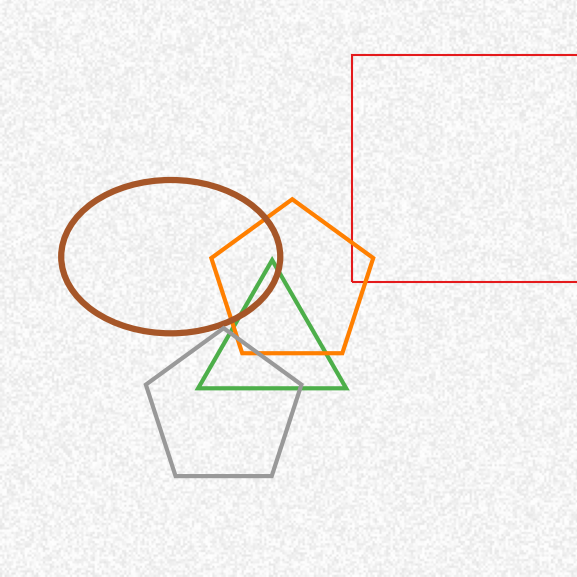[{"shape": "square", "thickness": 1, "radius": 0.98, "center": [0.806, 0.707]}, {"shape": "triangle", "thickness": 2, "radius": 0.74, "center": [0.471, 0.401]}, {"shape": "pentagon", "thickness": 2, "radius": 0.74, "center": [0.506, 0.507]}, {"shape": "oval", "thickness": 3, "radius": 0.95, "center": [0.296, 0.555]}, {"shape": "pentagon", "thickness": 2, "radius": 0.71, "center": [0.387, 0.289]}]